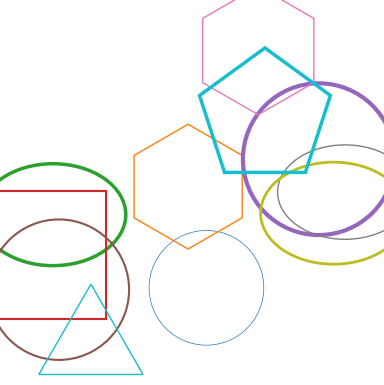[{"shape": "circle", "thickness": 0.5, "radius": 0.74, "center": [0.536, 0.252]}, {"shape": "hexagon", "thickness": 1, "radius": 0.81, "center": [0.489, 0.515]}, {"shape": "oval", "thickness": 2.5, "radius": 0.95, "center": [0.138, 0.442]}, {"shape": "square", "thickness": 1.5, "radius": 0.83, "center": [0.109, 0.337]}, {"shape": "circle", "thickness": 3, "radius": 0.99, "center": [0.828, 0.587]}, {"shape": "circle", "thickness": 1.5, "radius": 0.91, "center": [0.153, 0.248]}, {"shape": "hexagon", "thickness": 1, "radius": 0.83, "center": [0.671, 0.869]}, {"shape": "oval", "thickness": 1, "radius": 0.88, "center": [0.896, 0.501]}, {"shape": "oval", "thickness": 2, "radius": 0.95, "center": [0.866, 0.446]}, {"shape": "triangle", "thickness": 1, "radius": 0.78, "center": [0.236, 0.106]}, {"shape": "pentagon", "thickness": 2.5, "radius": 0.89, "center": [0.688, 0.697]}]